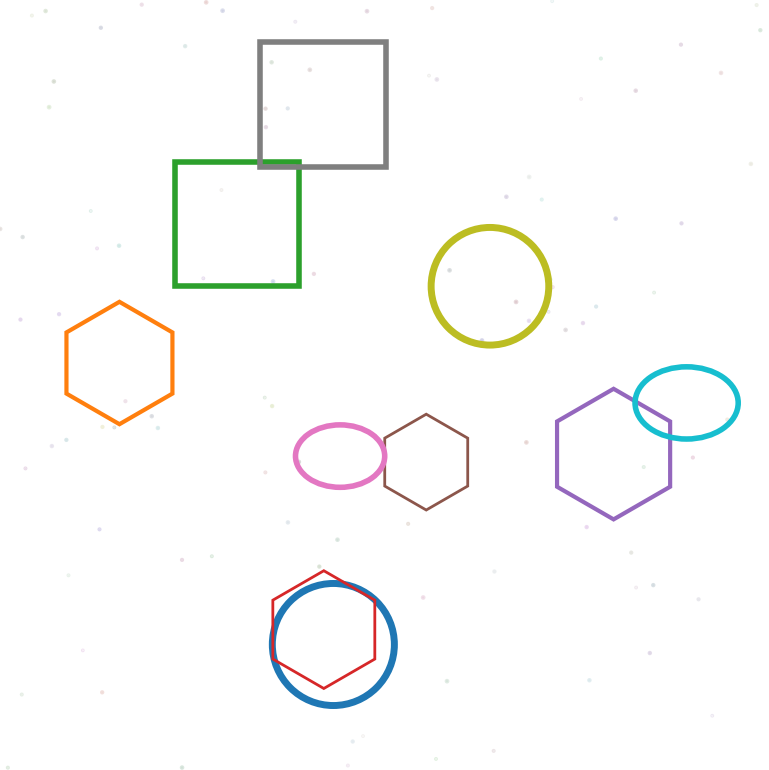[{"shape": "circle", "thickness": 2.5, "radius": 0.4, "center": [0.433, 0.163]}, {"shape": "hexagon", "thickness": 1.5, "radius": 0.4, "center": [0.155, 0.529]}, {"shape": "square", "thickness": 2, "radius": 0.4, "center": [0.307, 0.709]}, {"shape": "hexagon", "thickness": 1, "radius": 0.38, "center": [0.421, 0.182]}, {"shape": "hexagon", "thickness": 1.5, "radius": 0.42, "center": [0.797, 0.41]}, {"shape": "hexagon", "thickness": 1, "radius": 0.31, "center": [0.554, 0.4]}, {"shape": "oval", "thickness": 2, "radius": 0.29, "center": [0.442, 0.408]}, {"shape": "square", "thickness": 2, "radius": 0.41, "center": [0.419, 0.864]}, {"shape": "circle", "thickness": 2.5, "radius": 0.38, "center": [0.636, 0.628]}, {"shape": "oval", "thickness": 2, "radius": 0.33, "center": [0.892, 0.477]}]